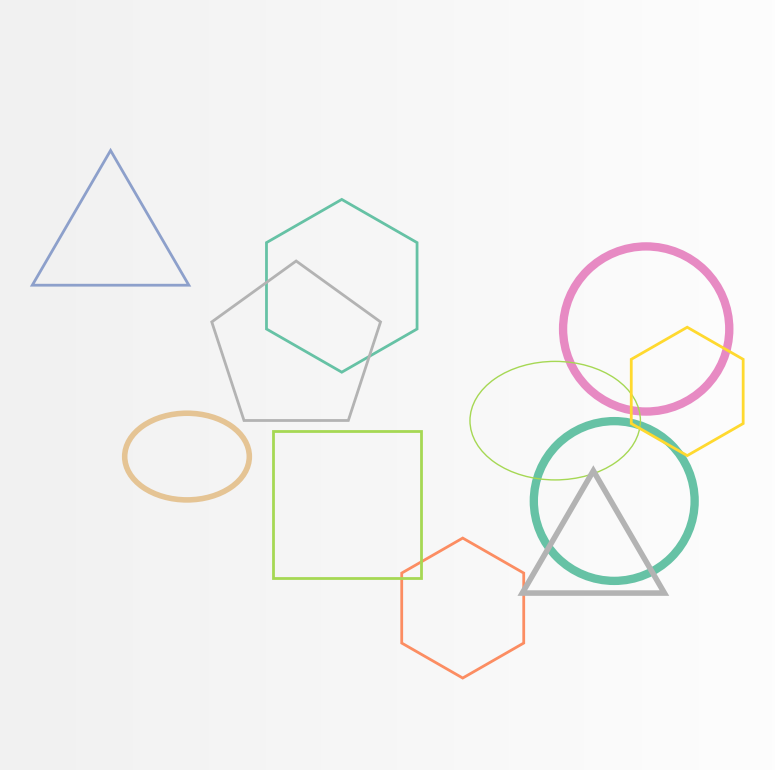[{"shape": "circle", "thickness": 3, "radius": 0.52, "center": [0.793, 0.349]}, {"shape": "hexagon", "thickness": 1, "radius": 0.56, "center": [0.441, 0.629]}, {"shape": "hexagon", "thickness": 1, "radius": 0.45, "center": [0.597, 0.21]}, {"shape": "triangle", "thickness": 1, "radius": 0.58, "center": [0.143, 0.688]}, {"shape": "circle", "thickness": 3, "radius": 0.54, "center": [0.834, 0.573]}, {"shape": "square", "thickness": 1, "radius": 0.48, "center": [0.448, 0.345]}, {"shape": "oval", "thickness": 0.5, "radius": 0.55, "center": [0.716, 0.454]}, {"shape": "hexagon", "thickness": 1, "radius": 0.42, "center": [0.887, 0.492]}, {"shape": "oval", "thickness": 2, "radius": 0.4, "center": [0.241, 0.407]}, {"shape": "triangle", "thickness": 2, "radius": 0.53, "center": [0.766, 0.283]}, {"shape": "pentagon", "thickness": 1, "radius": 0.57, "center": [0.382, 0.547]}]